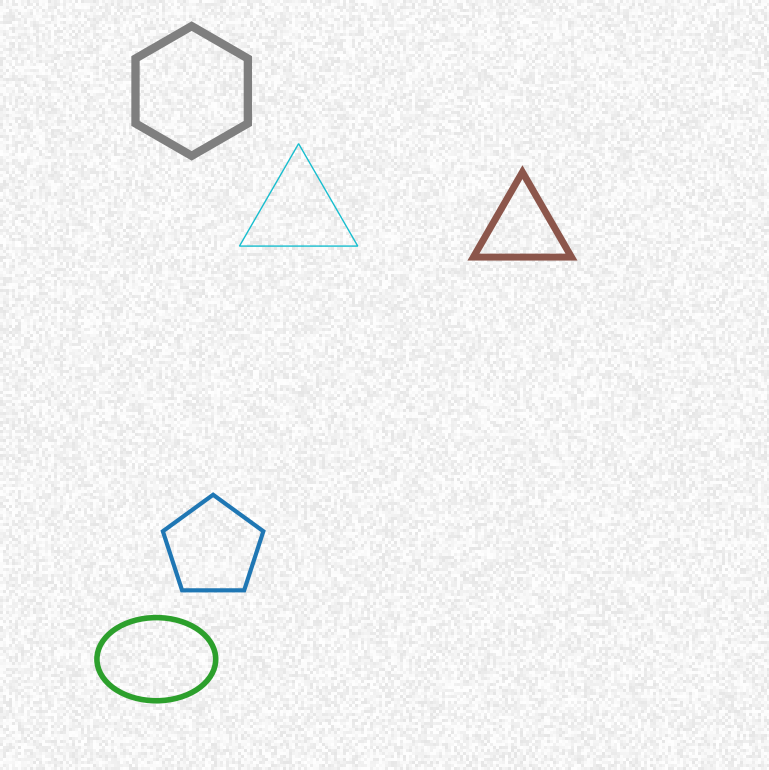[{"shape": "pentagon", "thickness": 1.5, "radius": 0.34, "center": [0.277, 0.289]}, {"shape": "oval", "thickness": 2, "radius": 0.39, "center": [0.203, 0.144]}, {"shape": "triangle", "thickness": 2.5, "radius": 0.37, "center": [0.678, 0.703]}, {"shape": "hexagon", "thickness": 3, "radius": 0.42, "center": [0.249, 0.882]}, {"shape": "triangle", "thickness": 0.5, "radius": 0.44, "center": [0.388, 0.725]}]